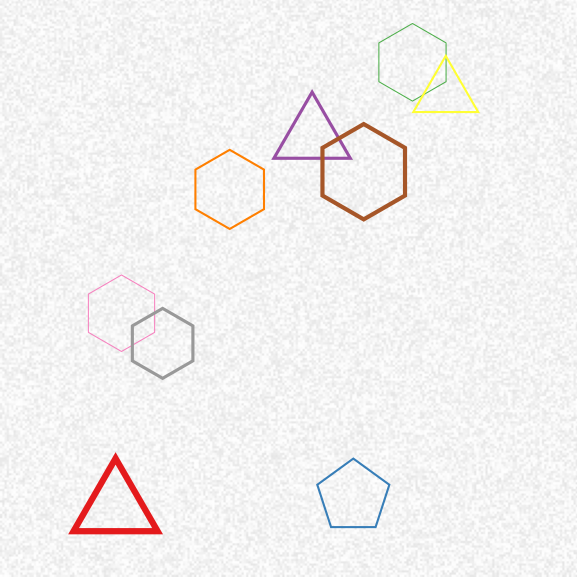[{"shape": "triangle", "thickness": 3, "radius": 0.42, "center": [0.2, 0.121]}, {"shape": "pentagon", "thickness": 1, "radius": 0.33, "center": [0.612, 0.139]}, {"shape": "hexagon", "thickness": 0.5, "radius": 0.34, "center": [0.714, 0.891]}, {"shape": "triangle", "thickness": 1.5, "radius": 0.38, "center": [0.54, 0.763]}, {"shape": "hexagon", "thickness": 1, "radius": 0.34, "center": [0.398, 0.671]}, {"shape": "triangle", "thickness": 1, "radius": 0.32, "center": [0.772, 0.838]}, {"shape": "hexagon", "thickness": 2, "radius": 0.41, "center": [0.63, 0.702]}, {"shape": "hexagon", "thickness": 0.5, "radius": 0.33, "center": [0.21, 0.457]}, {"shape": "hexagon", "thickness": 1.5, "radius": 0.3, "center": [0.282, 0.405]}]